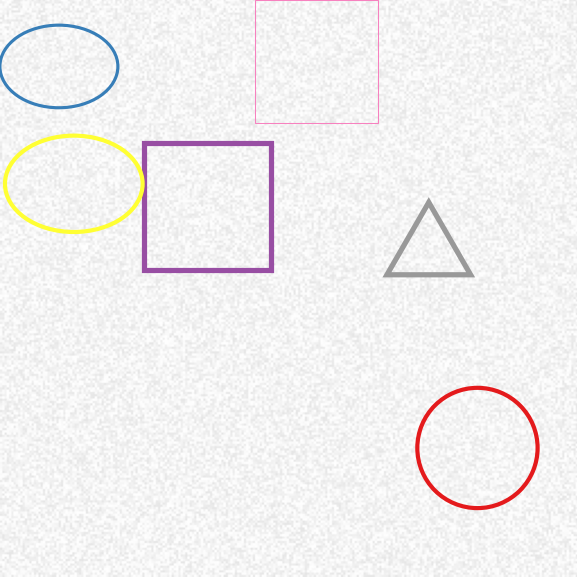[{"shape": "circle", "thickness": 2, "radius": 0.52, "center": [0.827, 0.223]}, {"shape": "oval", "thickness": 1.5, "radius": 0.51, "center": [0.102, 0.884]}, {"shape": "square", "thickness": 2.5, "radius": 0.55, "center": [0.359, 0.642]}, {"shape": "oval", "thickness": 2, "radius": 0.6, "center": [0.128, 0.681]}, {"shape": "square", "thickness": 0.5, "radius": 0.53, "center": [0.548, 0.892]}, {"shape": "triangle", "thickness": 2.5, "radius": 0.42, "center": [0.742, 0.565]}]